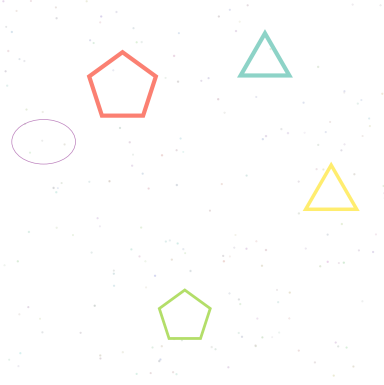[{"shape": "triangle", "thickness": 3, "radius": 0.37, "center": [0.688, 0.84]}, {"shape": "pentagon", "thickness": 3, "radius": 0.46, "center": [0.318, 0.773]}, {"shape": "pentagon", "thickness": 2, "radius": 0.35, "center": [0.48, 0.177]}, {"shape": "oval", "thickness": 0.5, "radius": 0.41, "center": [0.113, 0.632]}, {"shape": "triangle", "thickness": 2.5, "radius": 0.38, "center": [0.86, 0.495]}]